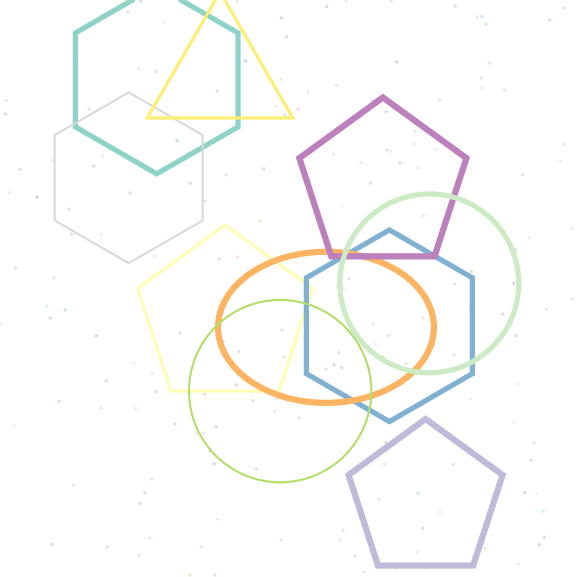[{"shape": "hexagon", "thickness": 2.5, "radius": 0.81, "center": [0.271, 0.861]}, {"shape": "pentagon", "thickness": 1.5, "radius": 0.8, "center": [0.39, 0.45]}, {"shape": "pentagon", "thickness": 3, "radius": 0.7, "center": [0.737, 0.133]}, {"shape": "hexagon", "thickness": 2.5, "radius": 0.83, "center": [0.674, 0.435]}, {"shape": "oval", "thickness": 3, "radius": 0.93, "center": [0.564, 0.432]}, {"shape": "circle", "thickness": 1, "radius": 0.79, "center": [0.485, 0.322]}, {"shape": "hexagon", "thickness": 1, "radius": 0.74, "center": [0.223, 0.691]}, {"shape": "pentagon", "thickness": 3, "radius": 0.76, "center": [0.663, 0.678]}, {"shape": "circle", "thickness": 2.5, "radius": 0.77, "center": [0.743, 0.508]}, {"shape": "triangle", "thickness": 1.5, "radius": 0.73, "center": [0.381, 0.868]}]